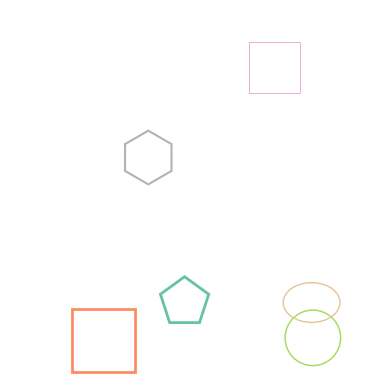[{"shape": "pentagon", "thickness": 2, "radius": 0.33, "center": [0.479, 0.215]}, {"shape": "square", "thickness": 2, "radius": 0.41, "center": [0.268, 0.115]}, {"shape": "square", "thickness": 0.5, "radius": 0.33, "center": [0.712, 0.826]}, {"shape": "circle", "thickness": 1, "radius": 0.36, "center": [0.813, 0.123]}, {"shape": "oval", "thickness": 1, "radius": 0.37, "center": [0.809, 0.214]}, {"shape": "hexagon", "thickness": 1.5, "radius": 0.35, "center": [0.385, 0.591]}]